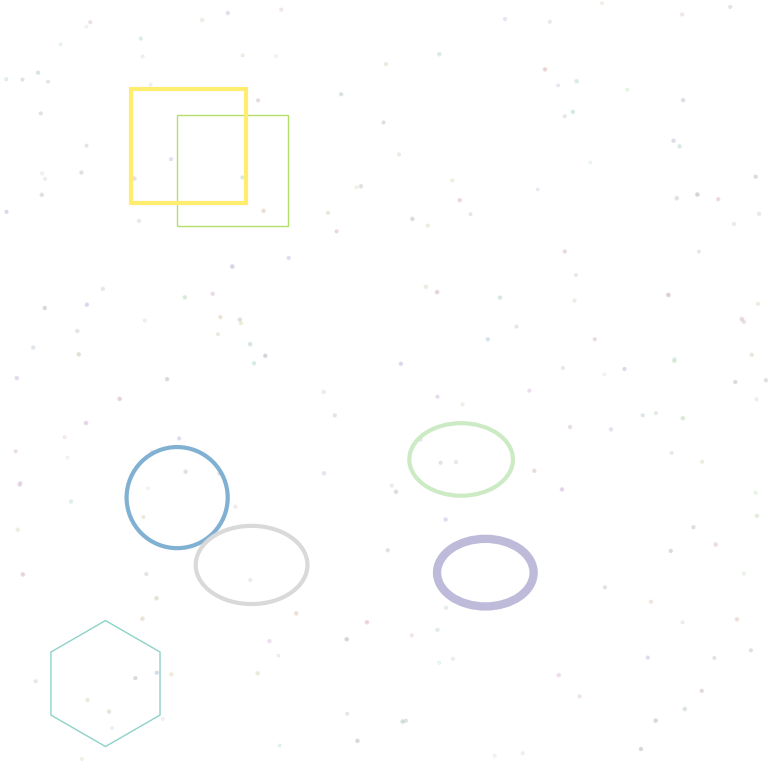[{"shape": "hexagon", "thickness": 0.5, "radius": 0.41, "center": [0.137, 0.112]}, {"shape": "oval", "thickness": 3, "radius": 0.31, "center": [0.63, 0.256]}, {"shape": "circle", "thickness": 1.5, "radius": 0.33, "center": [0.23, 0.354]}, {"shape": "square", "thickness": 0.5, "radius": 0.36, "center": [0.301, 0.778]}, {"shape": "oval", "thickness": 1.5, "radius": 0.36, "center": [0.327, 0.266]}, {"shape": "oval", "thickness": 1.5, "radius": 0.34, "center": [0.599, 0.403]}, {"shape": "square", "thickness": 1.5, "radius": 0.37, "center": [0.245, 0.81]}]